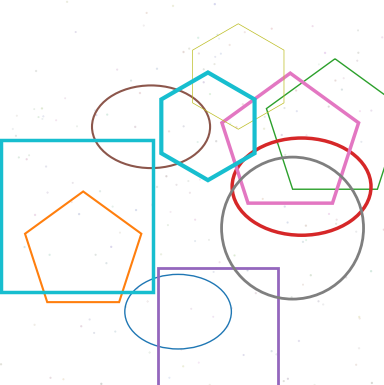[{"shape": "oval", "thickness": 1, "radius": 0.69, "center": [0.463, 0.19]}, {"shape": "pentagon", "thickness": 1.5, "radius": 0.79, "center": [0.216, 0.344]}, {"shape": "pentagon", "thickness": 1, "radius": 0.94, "center": [0.87, 0.66]}, {"shape": "oval", "thickness": 2.5, "radius": 0.9, "center": [0.783, 0.515]}, {"shape": "square", "thickness": 2, "radius": 0.78, "center": [0.566, 0.148]}, {"shape": "oval", "thickness": 1.5, "radius": 0.77, "center": [0.392, 0.671]}, {"shape": "pentagon", "thickness": 2.5, "radius": 0.93, "center": [0.754, 0.623]}, {"shape": "circle", "thickness": 2, "radius": 0.92, "center": [0.76, 0.408]}, {"shape": "hexagon", "thickness": 0.5, "radius": 0.69, "center": [0.619, 0.801]}, {"shape": "square", "thickness": 2.5, "radius": 0.99, "center": [0.201, 0.439]}, {"shape": "hexagon", "thickness": 3, "radius": 0.7, "center": [0.54, 0.672]}]